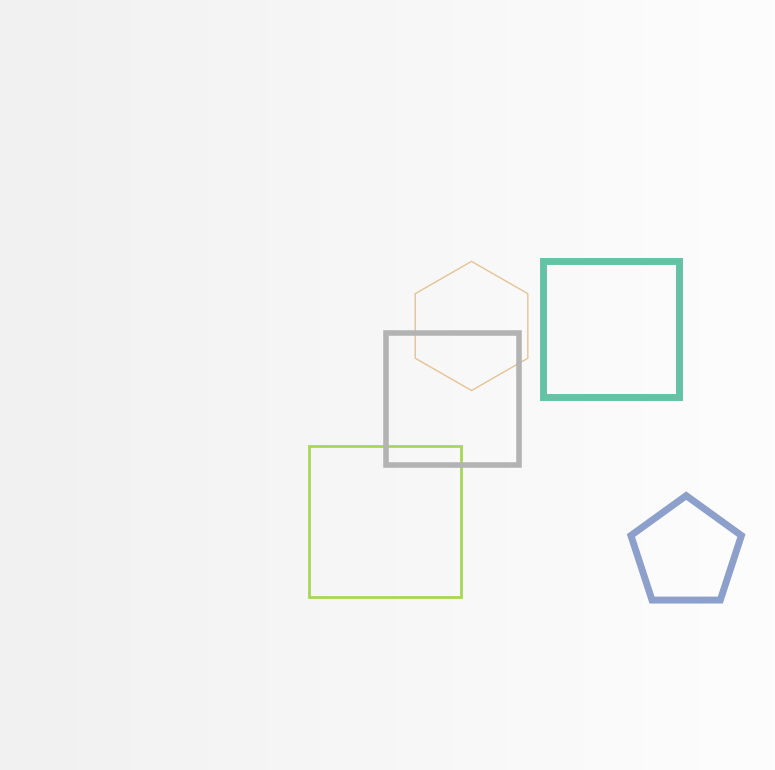[{"shape": "square", "thickness": 2.5, "radius": 0.44, "center": [0.788, 0.573]}, {"shape": "pentagon", "thickness": 2.5, "radius": 0.37, "center": [0.885, 0.281]}, {"shape": "square", "thickness": 1, "radius": 0.49, "center": [0.497, 0.323]}, {"shape": "hexagon", "thickness": 0.5, "radius": 0.42, "center": [0.608, 0.577]}, {"shape": "square", "thickness": 2, "radius": 0.43, "center": [0.583, 0.482]}]